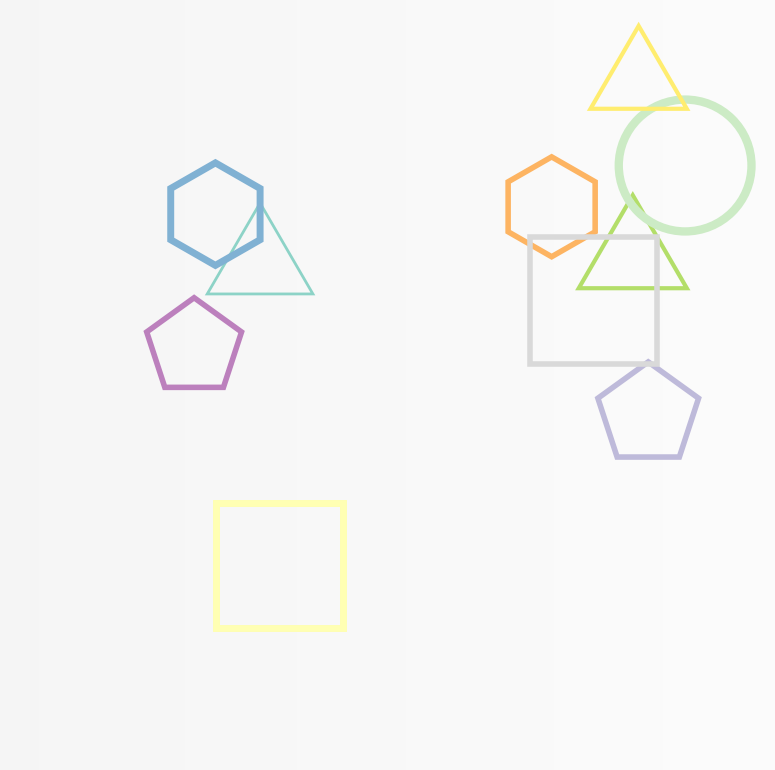[{"shape": "triangle", "thickness": 1, "radius": 0.39, "center": [0.336, 0.658]}, {"shape": "square", "thickness": 2.5, "radius": 0.41, "center": [0.361, 0.266]}, {"shape": "pentagon", "thickness": 2, "radius": 0.34, "center": [0.836, 0.462]}, {"shape": "hexagon", "thickness": 2.5, "radius": 0.33, "center": [0.278, 0.722]}, {"shape": "hexagon", "thickness": 2, "radius": 0.32, "center": [0.712, 0.731]}, {"shape": "triangle", "thickness": 1.5, "radius": 0.4, "center": [0.816, 0.666]}, {"shape": "square", "thickness": 2, "radius": 0.41, "center": [0.766, 0.61]}, {"shape": "pentagon", "thickness": 2, "radius": 0.32, "center": [0.25, 0.549]}, {"shape": "circle", "thickness": 3, "radius": 0.43, "center": [0.884, 0.785]}, {"shape": "triangle", "thickness": 1.5, "radius": 0.36, "center": [0.824, 0.895]}]